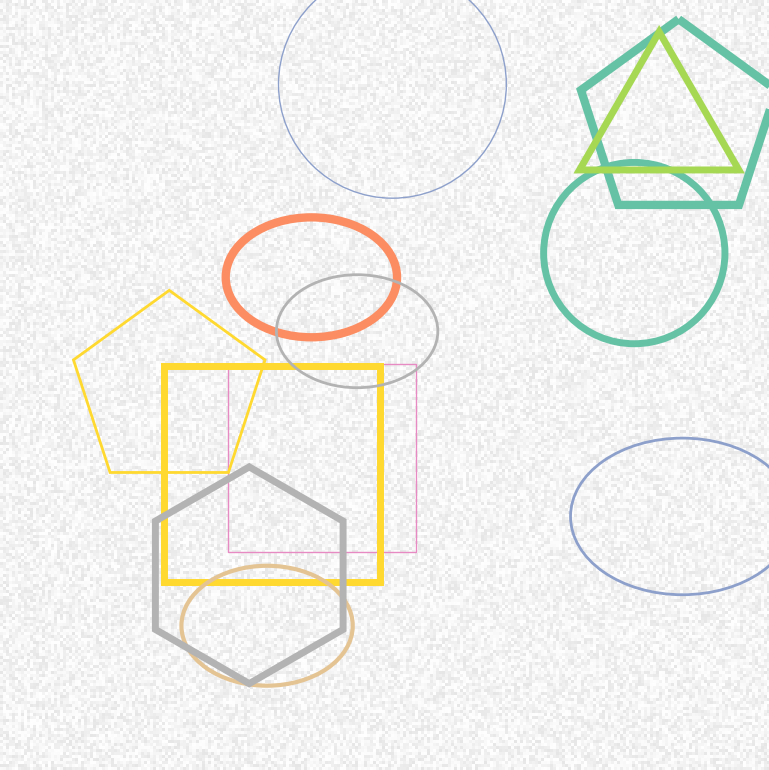[{"shape": "circle", "thickness": 2.5, "radius": 0.59, "center": [0.824, 0.671]}, {"shape": "pentagon", "thickness": 3, "radius": 0.67, "center": [0.881, 0.842]}, {"shape": "oval", "thickness": 3, "radius": 0.56, "center": [0.404, 0.64]}, {"shape": "oval", "thickness": 1, "radius": 0.73, "center": [0.886, 0.329]}, {"shape": "circle", "thickness": 0.5, "radius": 0.74, "center": [0.51, 0.891]}, {"shape": "square", "thickness": 0.5, "radius": 0.61, "center": [0.418, 0.405]}, {"shape": "triangle", "thickness": 2.5, "radius": 0.6, "center": [0.856, 0.839]}, {"shape": "square", "thickness": 2.5, "radius": 0.7, "center": [0.354, 0.384]}, {"shape": "pentagon", "thickness": 1, "radius": 0.65, "center": [0.22, 0.492]}, {"shape": "oval", "thickness": 1.5, "radius": 0.56, "center": [0.347, 0.187]}, {"shape": "oval", "thickness": 1, "radius": 0.52, "center": [0.464, 0.57]}, {"shape": "hexagon", "thickness": 2.5, "radius": 0.7, "center": [0.324, 0.253]}]